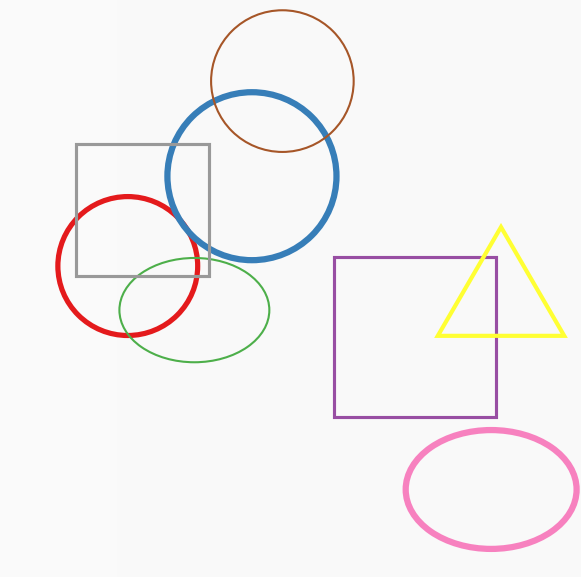[{"shape": "circle", "thickness": 2.5, "radius": 0.6, "center": [0.22, 0.538]}, {"shape": "circle", "thickness": 3, "radius": 0.73, "center": [0.433, 0.694]}, {"shape": "oval", "thickness": 1, "radius": 0.64, "center": [0.334, 0.462]}, {"shape": "square", "thickness": 1.5, "radius": 0.69, "center": [0.714, 0.416]}, {"shape": "triangle", "thickness": 2, "radius": 0.63, "center": [0.862, 0.48]}, {"shape": "circle", "thickness": 1, "radius": 0.61, "center": [0.486, 0.859]}, {"shape": "oval", "thickness": 3, "radius": 0.74, "center": [0.845, 0.152]}, {"shape": "square", "thickness": 1.5, "radius": 0.57, "center": [0.245, 0.635]}]